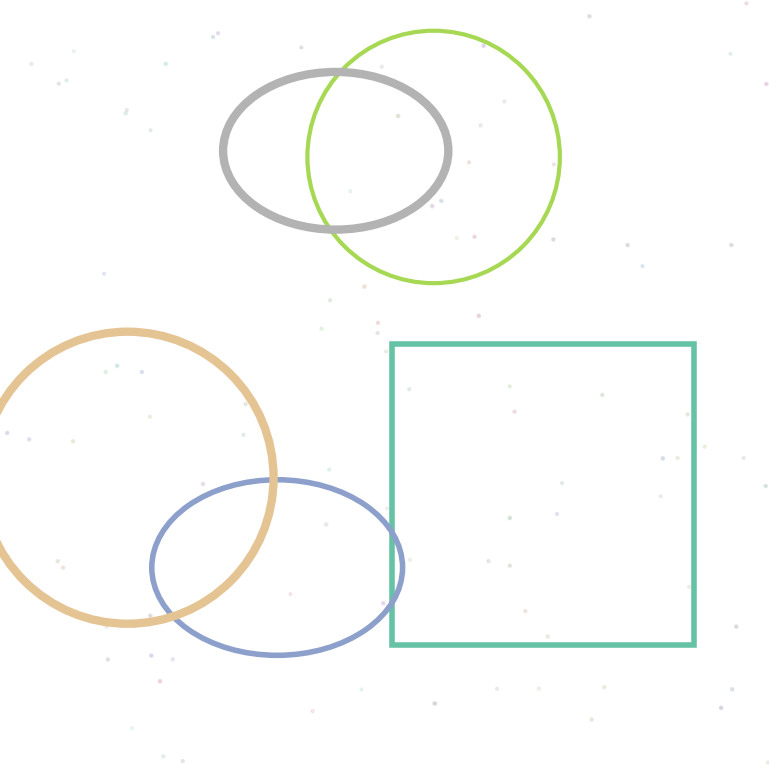[{"shape": "square", "thickness": 2, "radius": 0.98, "center": [0.705, 0.358]}, {"shape": "oval", "thickness": 2, "radius": 0.81, "center": [0.36, 0.263]}, {"shape": "circle", "thickness": 1.5, "radius": 0.82, "center": [0.563, 0.796]}, {"shape": "circle", "thickness": 3, "radius": 0.95, "center": [0.166, 0.38]}, {"shape": "oval", "thickness": 3, "radius": 0.73, "center": [0.436, 0.804]}]